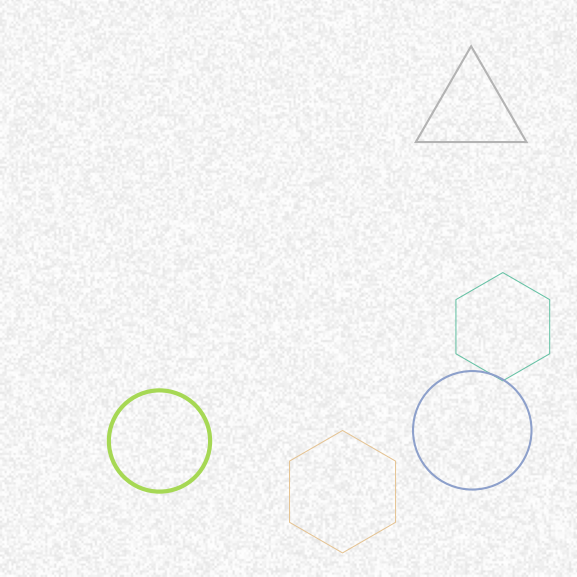[{"shape": "hexagon", "thickness": 0.5, "radius": 0.47, "center": [0.871, 0.433]}, {"shape": "circle", "thickness": 1, "radius": 0.51, "center": [0.818, 0.254]}, {"shape": "circle", "thickness": 2, "radius": 0.44, "center": [0.276, 0.235]}, {"shape": "hexagon", "thickness": 0.5, "radius": 0.53, "center": [0.593, 0.148]}, {"shape": "triangle", "thickness": 1, "radius": 0.55, "center": [0.816, 0.808]}]